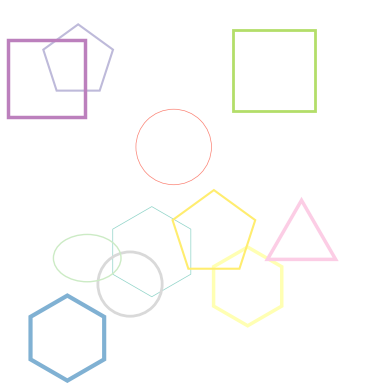[{"shape": "hexagon", "thickness": 0.5, "radius": 0.59, "center": [0.394, 0.346]}, {"shape": "hexagon", "thickness": 2.5, "radius": 0.51, "center": [0.643, 0.256]}, {"shape": "pentagon", "thickness": 1.5, "radius": 0.48, "center": [0.203, 0.842]}, {"shape": "circle", "thickness": 0.5, "radius": 0.49, "center": [0.451, 0.618]}, {"shape": "hexagon", "thickness": 3, "radius": 0.55, "center": [0.175, 0.122]}, {"shape": "square", "thickness": 2, "radius": 0.53, "center": [0.712, 0.817]}, {"shape": "triangle", "thickness": 2.5, "radius": 0.51, "center": [0.783, 0.377]}, {"shape": "circle", "thickness": 2, "radius": 0.42, "center": [0.338, 0.262]}, {"shape": "square", "thickness": 2.5, "radius": 0.5, "center": [0.12, 0.796]}, {"shape": "oval", "thickness": 1, "radius": 0.44, "center": [0.227, 0.33]}, {"shape": "pentagon", "thickness": 1.5, "radius": 0.56, "center": [0.556, 0.393]}]